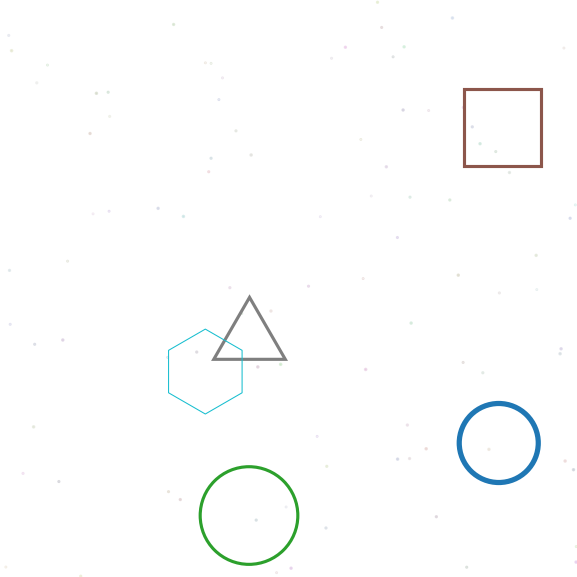[{"shape": "circle", "thickness": 2.5, "radius": 0.34, "center": [0.864, 0.232]}, {"shape": "circle", "thickness": 1.5, "radius": 0.42, "center": [0.431, 0.106]}, {"shape": "square", "thickness": 1.5, "radius": 0.34, "center": [0.87, 0.778]}, {"shape": "triangle", "thickness": 1.5, "radius": 0.36, "center": [0.432, 0.413]}, {"shape": "hexagon", "thickness": 0.5, "radius": 0.37, "center": [0.356, 0.356]}]